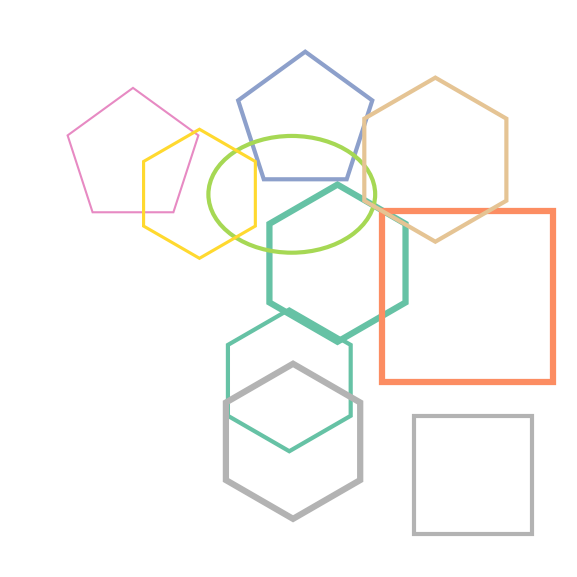[{"shape": "hexagon", "thickness": 3, "radius": 0.68, "center": [0.584, 0.543]}, {"shape": "hexagon", "thickness": 2, "radius": 0.61, "center": [0.501, 0.341]}, {"shape": "square", "thickness": 3, "radius": 0.74, "center": [0.809, 0.486]}, {"shape": "pentagon", "thickness": 2, "radius": 0.61, "center": [0.529, 0.787]}, {"shape": "pentagon", "thickness": 1, "radius": 0.6, "center": [0.23, 0.728]}, {"shape": "oval", "thickness": 2, "radius": 0.72, "center": [0.505, 0.663]}, {"shape": "hexagon", "thickness": 1.5, "radius": 0.56, "center": [0.345, 0.664]}, {"shape": "hexagon", "thickness": 2, "radius": 0.71, "center": [0.754, 0.723]}, {"shape": "hexagon", "thickness": 3, "radius": 0.67, "center": [0.507, 0.235]}, {"shape": "square", "thickness": 2, "radius": 0.51, "center": [0.819, 0.176]}]